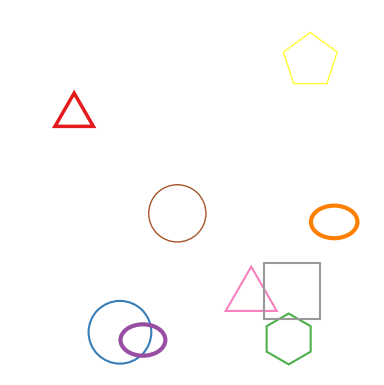[{"shape": "triangle", "thickness": 2.5, "radius": 0.29, "center": [0.193, 0.701]}, {"shape": "circle", "thickness": 1.5, "radius": 0.41, "center": [0.312, 0.137]}, {"shape": "hexagon", "thickness": 1.5, "radius": 0.33, "center": [0.75, 0.12]}, {"shape": "oval", "thickness": 3, "radius": 0.29, "center": [0.371, 0.117]}, {"shape": "oval", "thickness": 3, "radius": 0.3, "center": [0.868, 0.424]}, {"shape": "pentagon", "thickness": 1, "radius": 0.37, "center": [0.806, 0.842]}, {"shape": "circle", "thickness": 1, "radius": 0.37, "center": [0.461, 0.446]}, {"shape": "triangle", "thickness": 1.5, "radius": 0.38, "center": [0.653, 0.231]}, {"shape": "square", "thickness": 1.5, "radius": 0.36, "center": [0.758, 0.245]}]